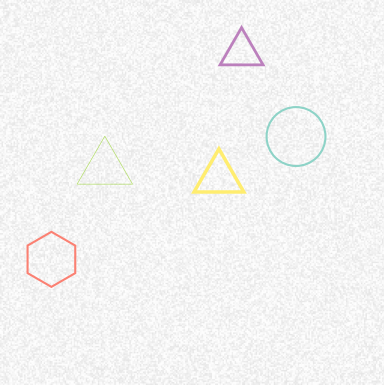[{"shape": "circle", "thickness": 1.5, "radius": 0.38, "center": [0.769, 0.645]}, {"shape": "hexagon", "thickness": 1.5, "radius": 0.36, "center": [0.134, 0.326]}, {"shape": "triangle", "thickness": 0.5, "radius": 0.42, "center": [0.272, 0.563]}, {"shape": "triangle", "thickness": 2, "radius": 0.32, "center": [0.627, 0.864]}, {"shape": "triangle", "thickness": 2.5, "radius": 0.37, "center": [0.569, 0.539]}]